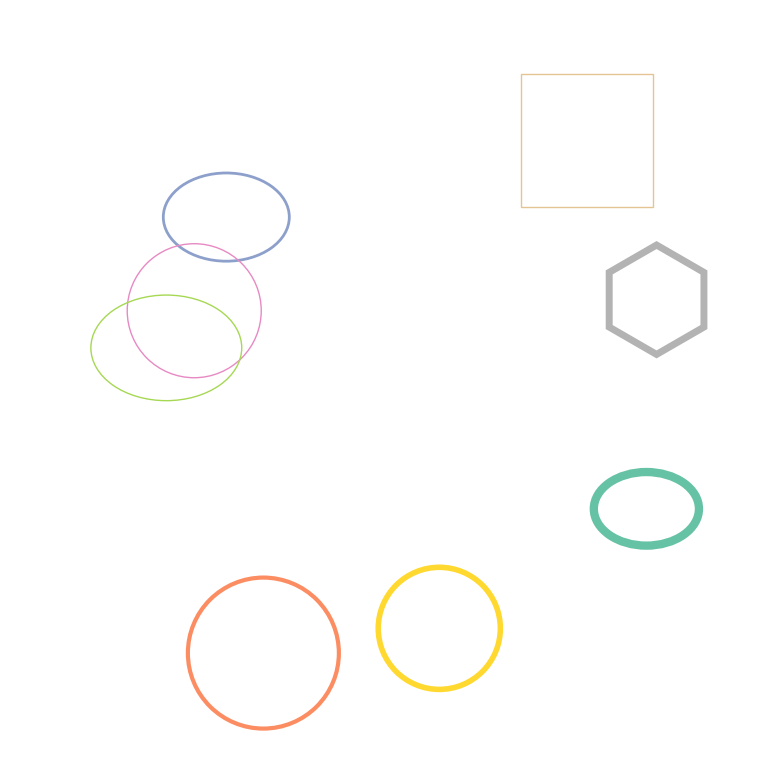[{"shape": "oval", "thickness": 3, "radius": 0.34, "center": [0.839, 0.339]}, {"shape": "circle", "thickness": 1.5, "radius": 0.49, "center": [0.342, 0.152]}, {"shape": "oval", "thickness": 1, "radius": 0.41, "center": [0.294, 0.718]}, {"shape": "circle", "thickness": 0.5, "radius": 0.44, "center": [0.252, 0.596]}, {"shape": "oval", "thickness": 0.5, "radius": 0.49, "center": [0.216, 0.548]}, {"shape": "circle", "thickness": 2, "radius": 0.4, "center": [0.571, 0.184]}, {"shape": "square", "thickness": 0.5, "radius": 0.43, "center": [0.762, 0.817]}, {"shape": "hexagon", "thickness": 2.5, "radius": 0.36, "center": [0.853, 0.611]}]